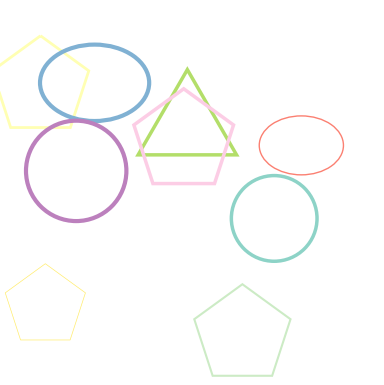[{"shape": "circle", "thickness": 2.5, "radius": 0.56, "center": [0.712, 0.433]}, {"shape": "pentagon", "thickness": 2, "radius": 0.66, "center": [0.105, 0.775]}, {"shape": "oval", "thickness": 1, "radius": 0.55, "center": [0.783, 0.622]}, {"shape": "oval", "thickness": 3, "radius": 0.71, "center": [0.246, 0.785]}, {"shape": "triangle", "thickness": 2.5, "radius": 0.74, "center": [0.487, 0.672]}, {"shape": "pentagon", "thickness": 2.5, "radius": 0.68, "center": [0.477, 0.633]}, {"shape": "circle", "thickness": 3, "radius": 0.65, "center": [0.198, 0.556]}, {"shape": "pentagon", "thickness": 1.5, "radius": 0.66, "center": [0.63, 0.13]}, {"shape": "pentagon", "thickness": 0.5, "radius": 0.55, "center": [0.118, 0.206]}]